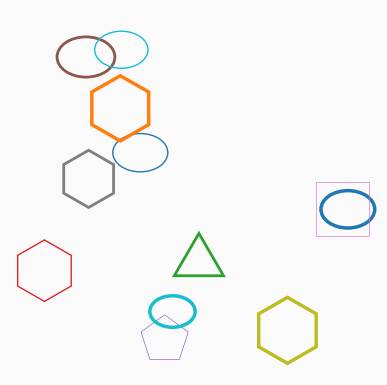[{"shape": "oval", "thickness": 1, "radius": 0.36, "center": [0.362, 0.603]}, {"shape": "oval", "thickness": 2.5, "radius": 0.35, "center": [0.898, 0.456]}, {"shape": "hexagon", "thickness": 2.5, "radius": 0.42, "center": [0.31, 0.719]}, {"shape": "triangle", "thickness": 2, "radius": 0.37, "center": [0.513, 0.32]}, {"shape": "hexagon", "thickness": 1, "radius": 0.4, "center": [0.115, 0.297]}, {"shape": "pentagon", "thickness": 0.5, "radius": 0.32, "center": [0.425, 0.118]}, {"shape": "oval", "thickness": 2, "radius": 0.37, "center": [0.222, 0.852]}, {"shape": "square", "thickness": 0.5, "radius": 0.35, "center": [0.884, 0.457]}, {"shape": "hexagon", "thickness": 2, "radius": 0.37, "center": [0.229, 0.535]}, {"shape": "hexagon", "thickness": 2.5, "radius": 0.43, "center": [0.742, 0.142]}, {"shape": "oval", "thickness": 1, "radius": 0.34, "center": [0.313, 0.871]}, {"shape": "oval", "thickness": 2.5, "radius": 0.29, "center": [0.445, 0.191]}]